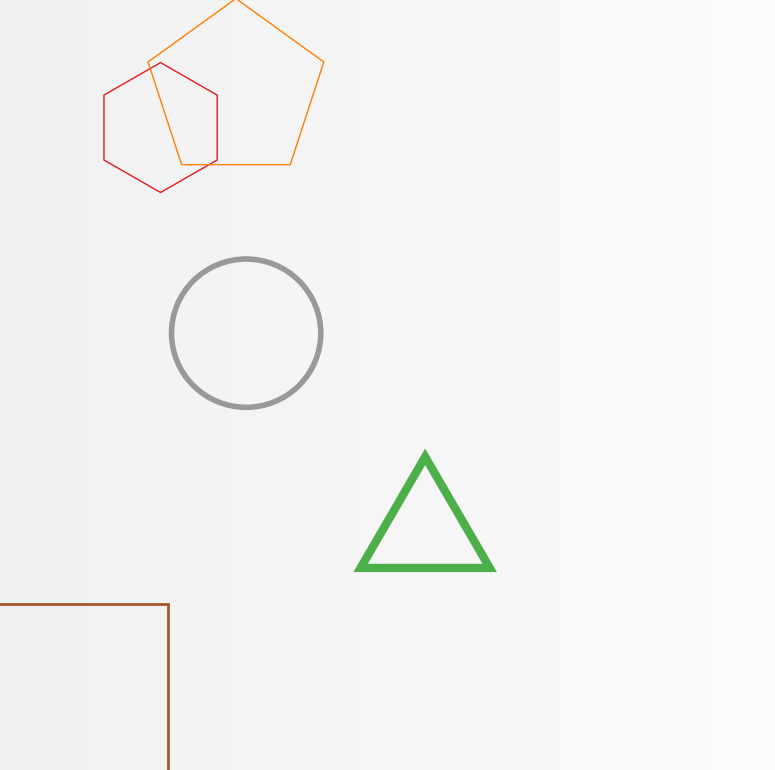[{"shape": "hexagon", "thickness": 0.5, "radius": 0.42, "center": [0.207, 0.834]}, {"shape": "triangle", "thickness": 3, "radius": 0.48, "center": [0.549, 0.311]}, {"shape": "pentagon", "thickness": 0.5, "radius": 0.6, "center": [0.304, 0.883]}, {"shape": "square", "thickness": 1, "radius": 0.57, "center": [0.102, 0.101]}, {"shape": "circle", "thickness": 2, "radius": 0.48, "center": [0.318, 0.567]}]